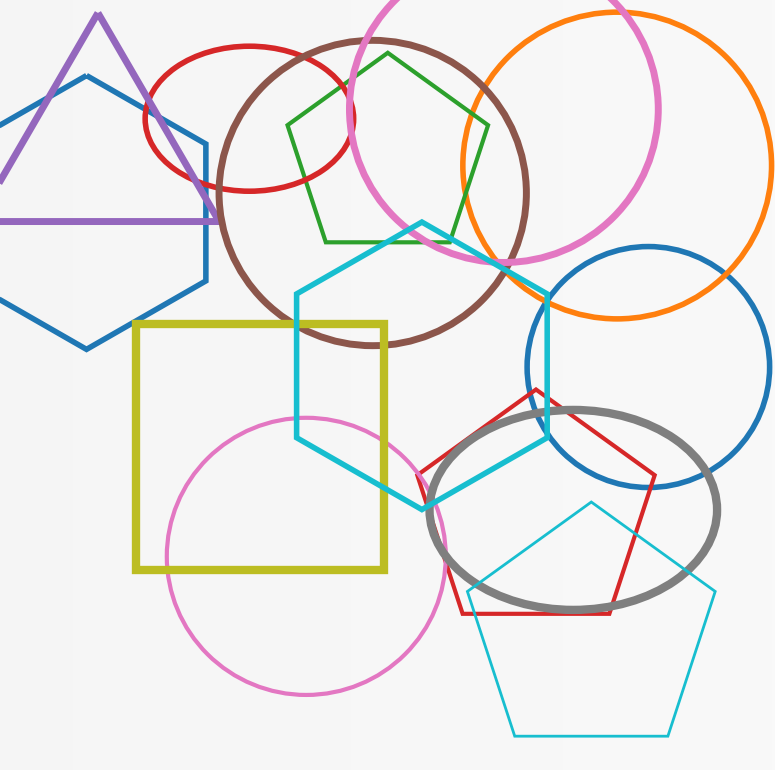[{"shape": "circle", "thickness": 2, "radius": 0.78, "center": [0.837, 0.523]}, {"shape": "hexagon", "thickness": 2, "radius": 0.89, "center": [0.112, 0.724]}, {"shape": "circle", "thickness": 2, "radius": 1.0, "center": [0.796, 0.785]}, {"shape": "pentagon", "thickness": 1.5, "radius": 0.68, "center": [0.5, 0.795]}, {"shape": "pentagon", "thickness": 1.5, "radius": 0.81, "center": [0.692, 0.333]}, {"shape": "oval", "thickness": 2, "radius": 0.67, "center": [0.322, 0.846]}, {"shape": "triangle", "thickness": 2.5, "radius": 0.9, "center": [0.126, 0.803]}, {"shape": "circle", "thickness": 2.5, "radius": 0.99, "center": [0.481, 0.749]}, {"shape": "circle", "thickness": 1.5, "radius": 0.9, "center": [0.395, 0.277]}, {"shape": "circle", "thickness": 2.5, "radius": 1.0, "center": [0.65, 0.858]}, {"shape": "oval", "thickness": 3, "radius": 0.93, "center": [0.74, 0.338]}, {"shape": "square", "thickness": 3, "radius": 0.8, "center": [0.335, 0.419]}, {"shape": "pentagon", "thickness": 1, "radius": 0.84, "center": [0.763, 0.18]}, {"shape": "hexagon", "thickness": 2, "radius": 0.93, "center": [0.544, 0.525]}]